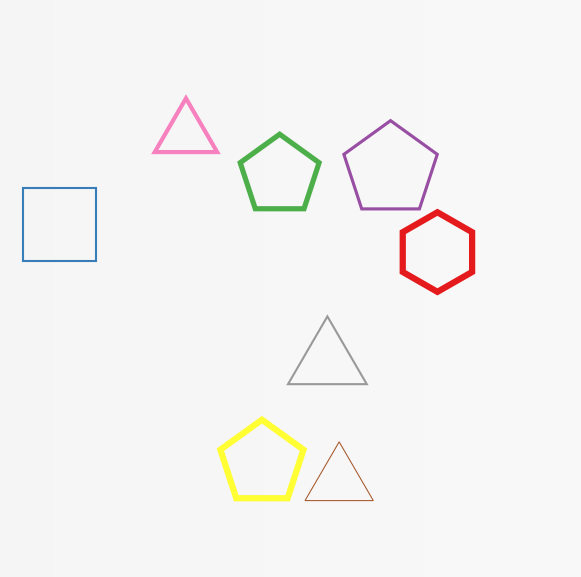[{"shape": "hexagon", "thickness": 3, "radius": 0.34, "center": [0.753, 0.563]}, {"shape": "square", "thickness": 1, "radius": 0.31, "center": [0.102, 0.61]}, {"shape": "pentagon", "thickness": 2.5, "radius": 0.36, "center": [0.481, 0.695]}, {"shape": "pentagon", "thickness": 1.5, "radius": 0.42, "center": [0.672, 0.706]}, {"shape": "pentagon", "thickness": 3, "radius": 0.38, "center": [0.451, 0.197]}, {"shape": "triangle", "thickness": 0.5, "radius": 0.34, "center": [0.584, 0.166]}, {"shape": "triangle", "thickness": 2, "radius": 0.31, "center": [0.32, 0.767]}, {"shape": "triangle", "thickness": 1, "radius": 0.39, "center": [0.563, 0.373]}]